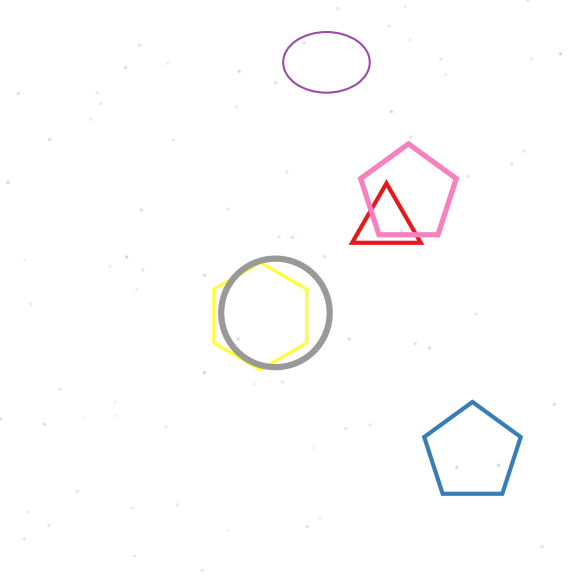[{"shape": "triangle", "thickness": 2, "radius": 0.34, "center": [0.669, 0.613]}, {"shape": "pentagon", "thickness": 2, "radius": 0.44, "center": [0.818, 0.215]}, {"shape": "oval", "thickness": 1, "radius": 0.37, "center": [0.565, 0.891]}, {"shape": "hexagon", "thickness": 1.5, "radius": 0.46, "center": [0.451, 0.452]}, {"shape": "pentagon", "thickness": 2.5, "radius": 0.43, "center": [0.707, 0.663]}, {"shape": "circle", "thickness": 3, "radius": 0.47, "center": [0.477, 0.457]}]